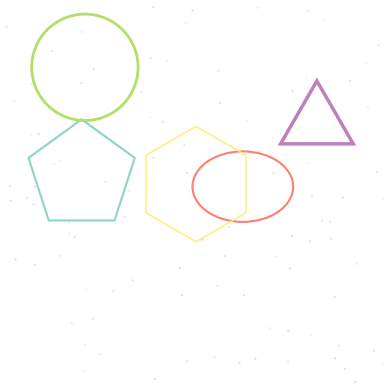[{"shape": "pentagon", "thickness": 1.5, "radius": 0.73, "center": [0.212, 0.545]}, {"shape": "oval", "thickness": 1.5, "radius": 0.65, "center": [0.631, 0.515]}, {"shape": "circle", "thickness": 2, "radius": 0.69, "center": [0.22, 0.825]}, {"shape": "triangle", "thickness": 2.5, "radius": 0.54, "center": [0.823, 0.681]}, {"shape": "hexagon", "thickness": 1, "radius": 0.75, "center": [0.509, 0.522]}]